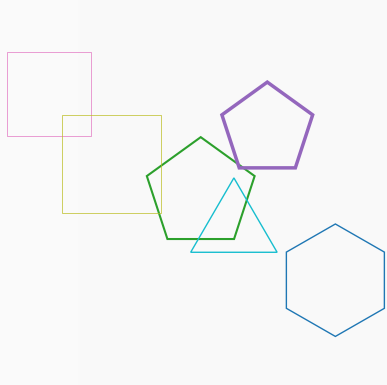[{"shape": "hexagon", "thickness": 1, "radius": 0.73, "center": [0.865, 0.272]}, {"shape": "pentagon", "thickness": 1.5, "radius": 0.73, "center": [0.518, 0.497]}, {"shape": "pentagon", "thickness": 2.5, "radius": 0.62, "center": [0.69, 0.664]}, {"shape": "square", "thickness": 0.5, "radius": 0.55, "center": [0.126, 0.756]}, {"shape": "square", "thickness": 0.5, "radius": 0.64, "center": [0.289, 0.573]}, {"shape": "triangle", "thickness": 1, "radius": 0.64, "center": [0.604, 0.409]}]